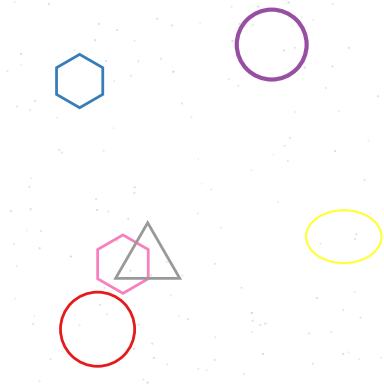[{"shape": "circle", "thickness": 2, "radius": 0.48, "center": [0.253, 0.145]}, {"shape": "hexagon", "thickness": 2, "radius": 0.35, "center": [0.207, 0.789]}, {"shape": "circle", "thickness": 3, "radius": 0.45, "center": [0.706, 0.884]}, {"shape": "oval", "thickness": 1.5, "radius": 0.49, "center": [0.893, 0.385]}, {"shape": "hexagon", "thickness": 2, "radius": 0.38, "center": [0.319, 0.314]}, {"shape": "triangle", "thickness": 2, "radius": 0.48, "center": [0.384, 0.325]}]